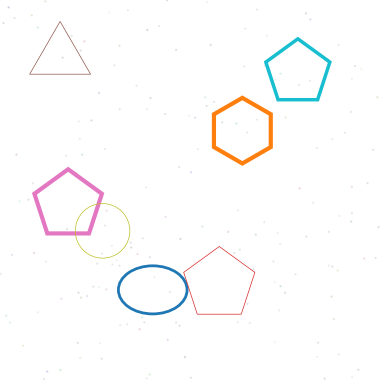[{"shape": "oval", "thickness": 2, "radius": 0.45, "center": [0.397, 0.247]}, {"shape": "hexagon", "thickness": 3, "radius": 0.43, "center": [0.629, 0.661]}, {"shape": "pentagon", "thickness": 0.5, "radius": 0.49, "center": [0.57, 0.262]}, {"shape": "triangle", "thickness": 0.5, "radius": 0.46, "center": [0.156, 0.853]}, {"shape": "pentagon", "thickness": 3, "radius": 0.46, "center": [0.177, 0.468]}, {"shape": "circle", "thickness": 0.5, "radius": 0.35, "center": [0.266, 0.4]}, {"shape": "pentagon", "thickness": 2.5, "radius": 0.44, "center": [0.774, 0.812]}]